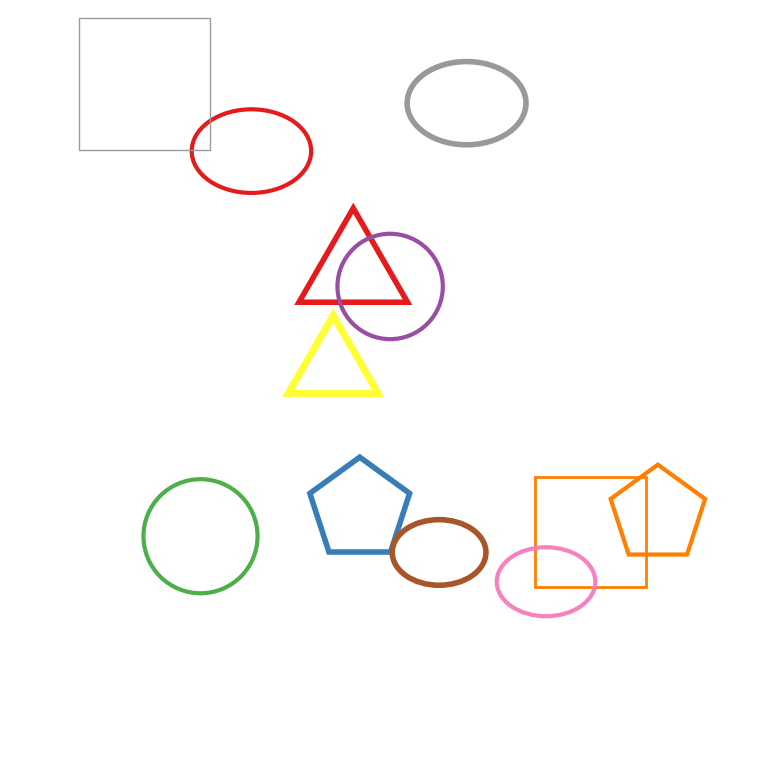[{"shape": "triangle", "thickness": 2, "radius": 0.41, "center": [0.459, 0.648]}, {"shape": "oval", "thickness": 1.5, "radius": 0.39, "center": [0.327, 0.804]}, {"shape": "pentagon", "thickness": 2, "radius": 0.34, "center": [0.467, 0.338]}, {"shape": "circle", "thickness": 1.5, "radius": 0.37, "center": [0.26, 0.304]}, {"shape": "circle", "thickness": 1.5, "radius": 0.34, "center": [0.507, 0.628]}, {"shape": "pentagon", "thickness": 1.5, "radius": 0.32, "center": [0.854, 0.332]}, {"shape": "square", "thickness": 1, "radius": 0.36, "center": [0.767, 0.309]}, {"shape": "triangle", "thickness": 2.5, "radius": 0.34, "center": [0.433, 0.523]}, {"shape": "oval", "thickness": 2, "radius": 0.3, "center": [0.57, 0.283]}, {"shape": "oval", "thickness": 1.5, "radius": 0.32, "center": [0.709, 0.244]}, {"shape": "square", "thickness": 0.5, "radius": 0.43, "center": [0.188, 0.891]}, {"shape": "oval", "thickness": 2, "radius": 0.39, "center": [0.606, 0.866]}]